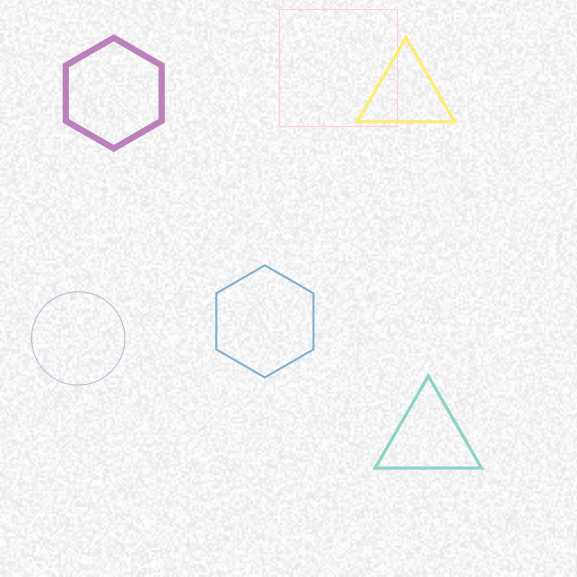[{"shape": "triangle", "thickness": 1.5, "radius": 0.53, "center": [0.742, 0.242]}, {"shape": "circle", "thickness": 0.5, "radius": 0.4, "center": [0.135, 0.413]}, {"shape": "hexagon", "thickness": 1, "radius": 0.49, "center": [0.459, 0.443]}, {"shape": "square", "thickness": 0.5, "radius": 0.51, "center": [0.586, 0.882]}, {"shape": "hexagon", "thickness": 3, "radius": 0.48, "center": [0.197, 0.838]}, {"shape": "triangle", "thickness": 1.5, "radius": 0.49, "center": [0.703, 0.837]}]